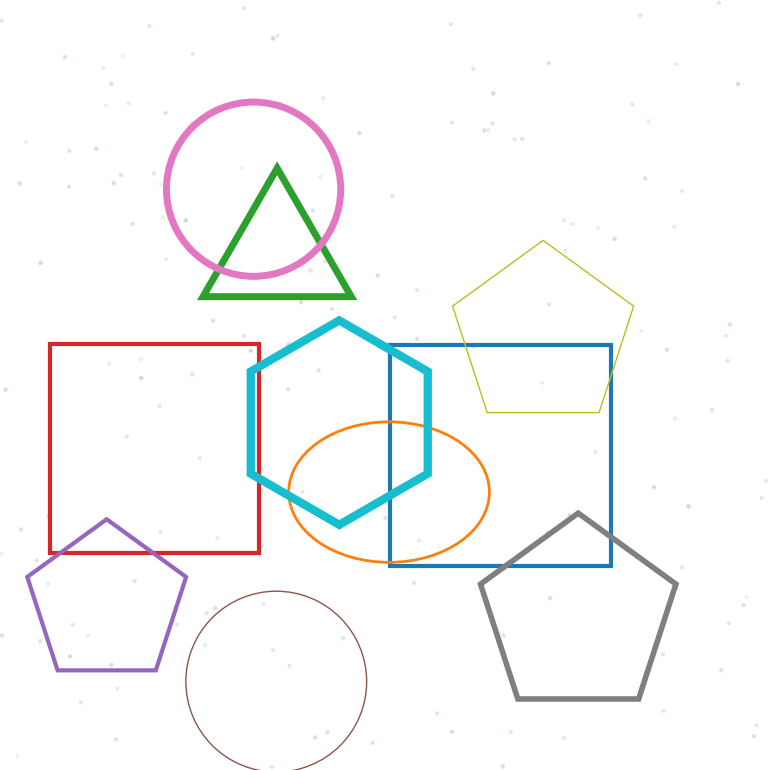[{"shape": "square", "thickness": 1.5, "radius": 0.72, "center": [0.65, 0.409]}, {"shape": "oval", "thickness": 1, "radius": 0.65, "center": [0.505, 0.361]}, {"shape": "triangle", "thickness": 2.5, "radius": 0.56, "center": [0.36, 0.67]}, {"shape": "square", "thickness": 1.5, "radius": 0.68, "center": [0.201, 0.418]}, {"shape": "pentagon", "thickness": 1.5, "radius": 0.54, "center": [0.139, 0.217]}, {"shape": "circle", "thickness": 0.5, "radius": 0.59, "center": [0.359, 0.115]}, {"shape": "circle", "thickness": 2.5, "radius": 0.57, "center": [0.329, 0.754]}, {"shape": "pentagon", "thickness": 2, "radius": 0.67, "center": [0.751, 0.2]}, {"shape": "pentagon", "thickness": 0.5, "radius": 0.62, "center": [0.705, 0.564]}, {"shape": "hexagon", "thickness": 3, "radius": 0.66, "center": [0.441, 0.451]}]